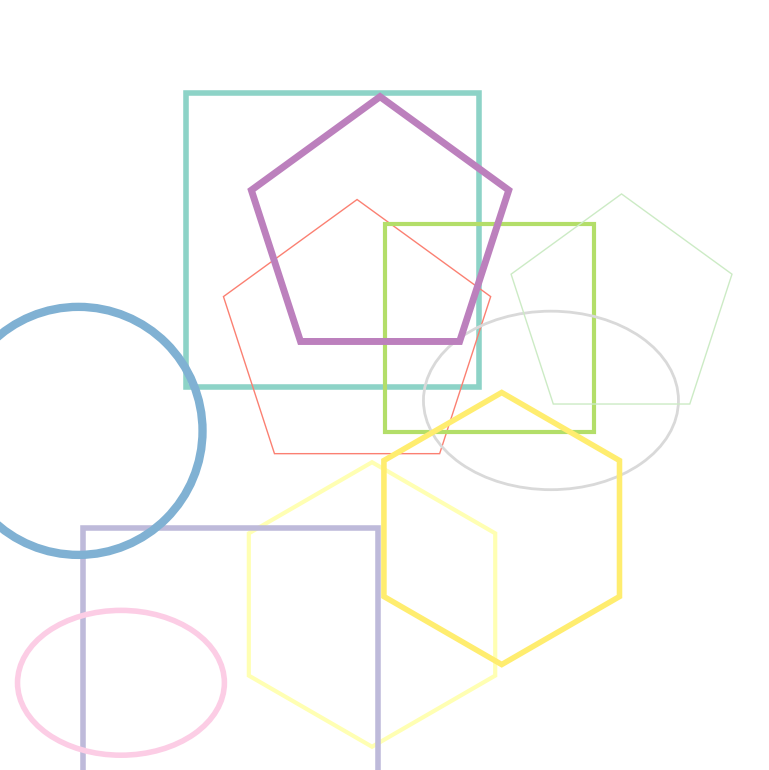[{"shape": "square", "thickness": 2, "radius": 0.95, "center": [0.432, 0.689]}, {"shape": "hexagon", "thickness": 1.5, "radius": 0.92, "center": [0.483, 0.215]}, {"shape": "square", "thickness": 2, "radius": 0.96, "center": [0.3, 0.123]}, {"shape": "pentagon", "thickness": 0.5, "radius": 0.91, "center": [0.464, 0.558]}, {"shape": "circle", "thickness": 3, "radius": 0.81, "center": [0.102, 0.44]}, {"shape": "square", "thickness": 1.5, "radius": 0.68, "center": [0.636, 0.574]}, {"shape": "oval", "thickness": 2, "radius": 0.67, "center": [0.157, 0.113]}, {"shape": "oval", "thickness": 1, "radius": 0.83, "center": [0.716, 0.48]}, {"shape": "pentagon", "thickness": 2.5, "radius": 0.88, "center": [0.494, 0.699]}, {"shape": "pentagon", "thickness": 0.5, "radius": 0.75, "center": [0.807, 0.597]}, {"shape": "hexagon", "thickness": 2, "radius": 0.88, "center": [0.652, 0.314]}]